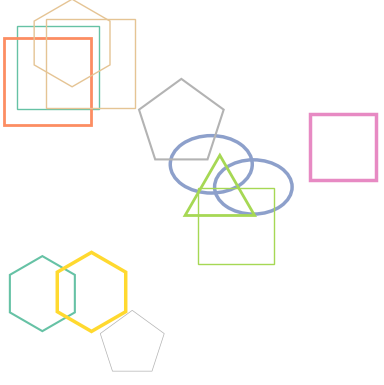[{"shape": "hexagon", "thickness": 1.5, "radius": 0.49, "center": [0.11, 0.237]}, {"shape": "square", "thickness": 1, "radius": 0.53, "center": [0.15, 0.824]}, {"shape": "square", "thickness": 2, "radius": 0.56, "center": [0.123, 0.789]}, {"shape": "oval", "thickness": 2.5, "radius": 0.53, "center": [0.549, 0.573]}, {"shape": "oval", "thickness": 2.5, "radius": 0.5, "center": [0.658, 0.514]}, {"shape": "square", "thickness": 2.5, "radius": 0.43, "center": [0.891, 0.619]}, {"shape": "square", "thickness": 1, "radius": 0.49, "center": [0.613, 0.412]}, {"shape": "triangle", "thickness": 2, "radius": 0.52, "center": [0.571, 0.492]}, {"shape": "hexagon", "thickness": 2.5, "radius": 0.51, "center": [0.238, 0.242]}, {"shape": "hexagon", "thickness": 1, "radius": 0.57, "center": [0.187, 0.888]}, {"shape": "square", "thickness": 1, "radius": 0.58, "center": [0.236, 0.835]}, {"shape": "pentagon", "thickness": 1.5, "radius": 0.58, "center": [0.471, 0.679]}, {"shape": "pentagon", "thickness": 0.5, "radius": 0.44, "center": [0.343, 0.107]}]